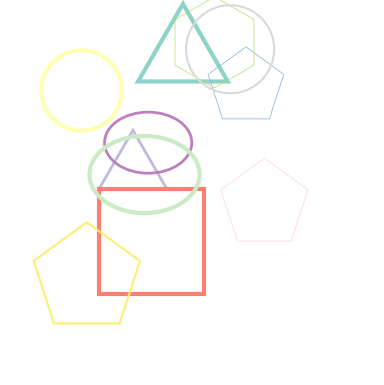[{"shape": "triangle", "thickness": 3, "radius": 0.67, "center": [0.475, 0.856]}, {"shape": "circle", "thickness": 3, "radius": 0.52, "center": [0.212, 0.765]}, {"shape": "triangle", "thickness": 2, "radius": 0.51, "center": [0.345, 0.56]}, {"shape": "square", "thickness": 3, "radius": 0.69, "center": [0.394, 0.373]}, {"shape": "pentagon", "thickness": 0.5, "radius": 0.52, "center": [0.639, 0.775]}, {"shape": "hexagon", "thickness": 0.5, "radius": 0.59, "center": [0.557, 0.89]}, {"shape": "pentagon", "thickness": 0.5, "radius": 0.6, "center": [0.687, 0.47]}, {"shape": "circle", "thickness": 1.5, "radius": 0.57, "center": [0.598, 0.872]}, {"shape": "oval", "thickness": 2, "radius": 0.57, "center": [0.385, 0.629]}, {"shape": "oval", "thickness": 3, "radius": 0.72, "center": [0.375, 0.547]}, {"shape": "pentagon", "thickness": 1.5, "radius": 0.73, "center": [0.225, 0.277]}]